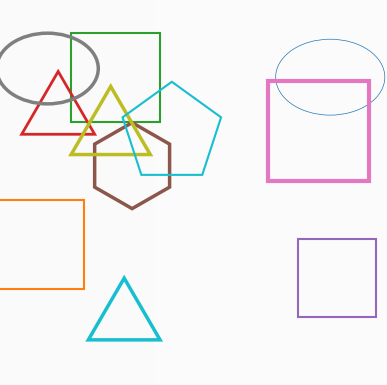[{"shape": "oval", "thickness": 0.5, "radius": 0.7, "center": [0.852, 0.8]}, {"shape": "square", "thickness": 1.5, "radius": 0.57, "center": [0.101, 0.365]}, {"shape": "square", "thickness": 1.5, "radius": 0.58, "center": [0.298, 0.799]}, {"shape": "triangle", "thickness": 2, "radius": 0.54, "center": [0.15, 0.706]}, {"shape": "square", "thickness": 1.5, "radius": 0.5, "center": [0.871, 0.278]}, {"shape": "hexagon", "thickness": 2.5, "radius": 0.56, "center": [0.341, 0.57]}, {"shape": "square", "thickness": 3, "radius": 0.65, "center": [0.822, 0.659]}, {"shape": "oval", "thickness": 2.5, "radius": 0.66, "center": [0.122, 0.822]}, {"shape": "triangle", "thickness": 2.5, "radius": 0.59, "center": [0.286, 0.658]}, {"shape": "triangle", "thickness": 2.5, "radius": 0.53, "center": [0.32, 0.171]}, {"shape": "pentagon", "thickness": 1.5, "radius": 0.67, "center": [0.443, 0.654]}]